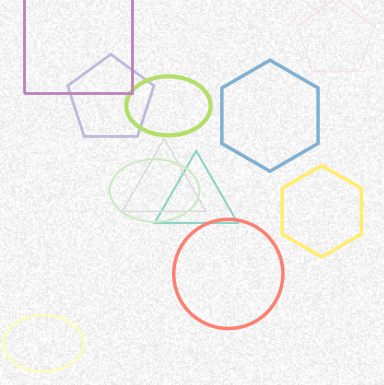[{"shape": "triangle", "thickness": 1.5, "radius": 0.62, "center": [0.51, 0.483]}, {"shape": "oval", "thickness": 1.5, "radius": 0.52, "center": [0.113, 0.108]}, {"shape": "pentagon", "thickness": 2, "radius": 0.59, "center": [0.288, 0.741]}, {"shape": "circle", "thickness": 2.5, "radius": 0.71, "center": [0.593, 0.289]}, {"shape": "hexagon", "thickness": 2.5, "radius": 0.72, "center": [0.701, 0.699]}, {"shape": "oval", "thickness": 3, "radius": 0.55, "center": [0.438, 0.725]}, {"shape": "pentagon", "thickness": 0.5, "radius": 0.52, "center": [0.872, 0.9]}, {"shape": "triangle", "thickness": 1, "radius": 0.63, "center": [0.427, 0.514]}, {"shape": "square", "thickness": 2, "radius": 0.7, "center": [0.202, 0.899]}, {"shape": "oval", "thickness": 1.5, "radius": 0.58, "center": [0.401, 0.505]}, {"shape": "hexagon", "thickness": 2.5, "radius": 0.59, "center": [0.836, 0.451]}]